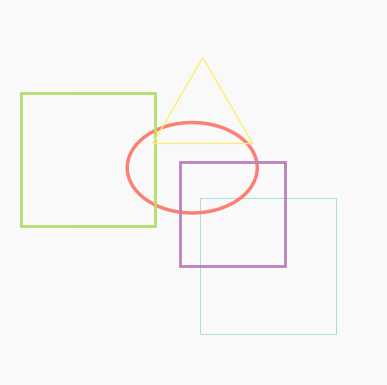[{"shape": "square", "thickness": 0.5, "radius": 0.88, "center": [0.691, 0.309]}, {"shape": "oval", "thickness": 2.5, "radius": 0.84, "center": [0.496, 0.564]}, {"shape": "square", "thickness": 2, "radius": 0.86, "center": [0.227, 0.586]}, {"shape": "square", "thickness": 2, "radius": 0.67, "center": [0.6, 0.445]}, {"shape": "triangle", "thickness": 1, "radius": 0.74, "center": [0.523, 0.702]}]